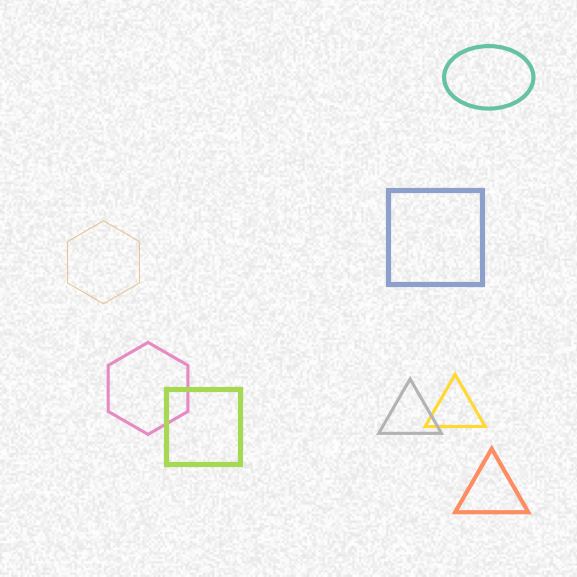[{"shape": "oval", "thickness": 2, "radius": 0.39, "center": [0.846, 0.865]}, {"shape": "triangle", "thickness": 2, "radius": 0.37, "center": [0.851, 0.149]}, {"shape": "square", "thickness": 2.5, "radius": 0.41, "center": [0.754, 0.588]}, {"shape": "hexagon", "thickness": 1.5, "radius": 0.4, "center": [0.256, 0.327]}, {"shape": "square", "thickness": 2.5, "radius": 0.32, "center": [0.352, 0.261]}, {"shape": "triangle", "thickness": 1.5, "radius": 0.3, "center": [0.788, 0.291]}, {"shape": "hexagon", "thickness": 0.5, "radius": 0.36, "center": [0.179, 0.545]}, {"shape": "triangle", "thickness": 1.5, "radius": 0.31, "center": [0.71, 0.28]}]